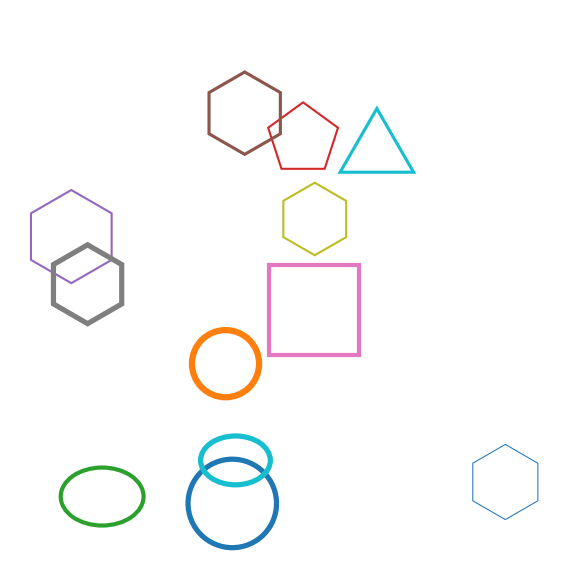[{"shape": "circle", "thickness": 2.5, "radius": 0.38, "center": [0.402, 0.127]}, {"shape": "hexagon", "thickness": 0.5, "radius": 0.33, "center": [0.875, 0.164]}, {"shape": "circle", "thickness": 3, "radius": 0.29, "center": [0.39, 0.369]}, {"shape": "oval", "thickness": 2, "radius": 0.36, "center": [0.177, 0.139]}, {"shape": "pentagon", "thickness": 1, "radius": 0.32, "center": [0.525, 0.758]}, {"shape": "hexagon", "thickness": 1, "radius": 0.4, "center": [0.123, 0.589]}, {"shape": "hexagon", "thickness": 1.5, "radius": 0.36, "center": [0.424, 0.803]}, {"shape": "square", "thickness": 2, "radius": 0.39, "center": [0.543, 0.462]}, {"shape": "hexagon", "thickness": 2.5, "radius": 0.34, "center": [0.152, 0.507]}, {"shape": "hexagon", "thickness": 1, "radius": 0.31, "center": [0.545, 0.62]}, {"shape": "triangle", "thickness": 1.5, "radius": 0.37, "center": [0.653, 0.738]}, {"shape": "oval", "thickness": 2.5, "radius": 0.3, "center": [0.408, 0.202]}]